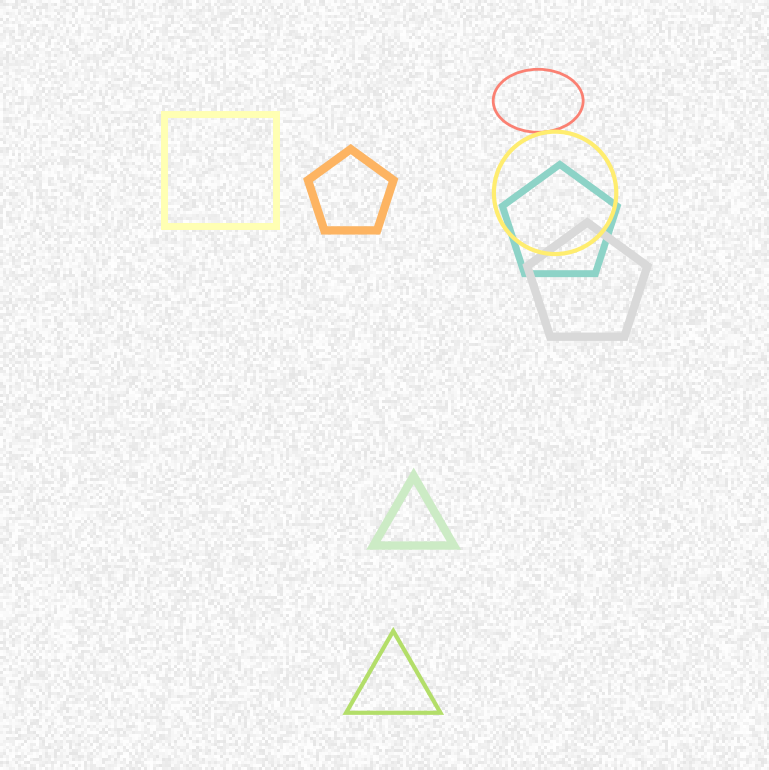[{"shape": "pentagon", "thickness": 2.5, "radius": 0.39, "center": [0.727, 0.708]}, {"shape": "square", "thickness": 2.5, "radius": 0.36, "center": [0.286, 0.779]}, {"shape": "oval", "thickness": 1, "radius": 0.29, "center": [0.699, 0.869]}, {"shape": "pentagon", "thickness": 3, "radius": 0.29, "center": [0.456, 0.748]}, {"shape": "triangle", "thickness": 1.5, "radius": 0.35, "center": [0.511, 0.11]}, {"shape": "pentagon", "thickness": 3, "radius": 0.41, "center": [0.763, 0.629]}, {"shape": "triangle", "thickness": 3, "radius": 0.3, "center": [0.537, 0.322]}, {"shape": "circle", "thickness": 1.5, "radius": 0.4, "center": [0.721, 0.75]}]